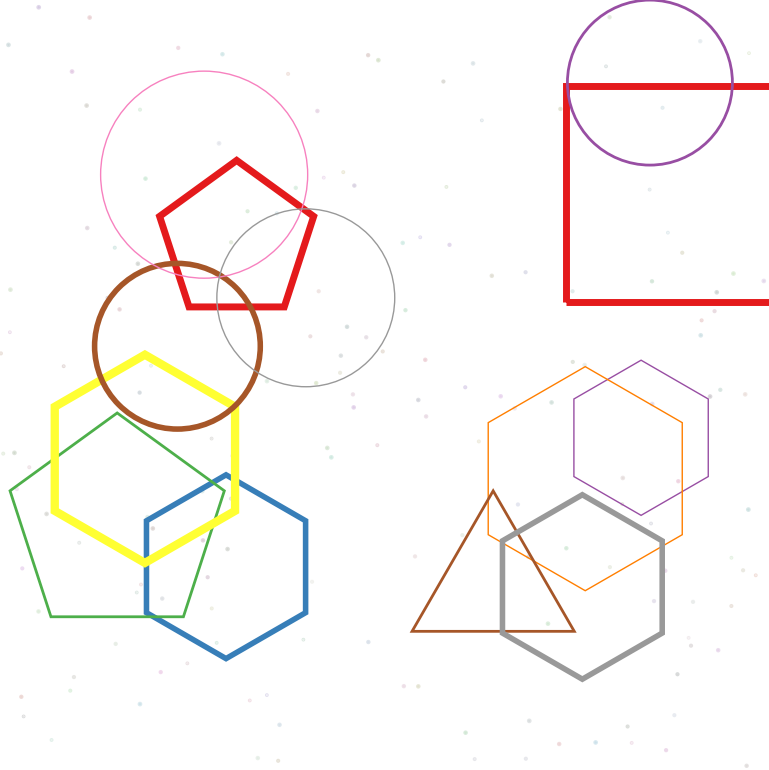[{"shape": "pentagon", "thickness": 2.5, "radius": 0.53, "center": [0.307, 0.687]}, {"shape": "square", "thickness": 2.5, "radius": 0.7, "center": [0.875, 0.748]}, {"shape": "hexagon", "thickness": 2, "radius": 0.6, "center": [0.294, 0.264]}, {"shape": "pentagon", "thickness": 1, "radius": 0.73, "center": [0.152, 0.317]}, {"shape": "hexagon", "thickness": 0.5, "radius": 0.5, "center": [0.833, 0.431]}, {"shape": "circle", "thickness": 1, "radius": 0.54, "center": [0.844, 0.893]}, {"shape": "hexagon", "thickness": 0.5, "radius": 0.73, "center": [0.76, 0.378]}, {"shape": "hexagon", "thickness": 3, "radius": 0.68, "center": [0.188, 0.404]}, {"shape": "triangle", "thickness": 1, "radius": 0.61, "center": [0.64, 0.241]}, {"shape": "circle", "thickness": 2, "radius": 0.54, "center": [0.23, 0.55]}, {"shape": "circle", "thickness": 0.5, "radius": 0.67, "center": [0.265, 0.773]}, {"shape": "hexagon", "thickness": 2, "radius": 0.6, "center": [0.756, 0.238]}, {"shape": "circle", "thickness": 0.5, "radius": 0.58, "center": [0.397, 0.613]}]